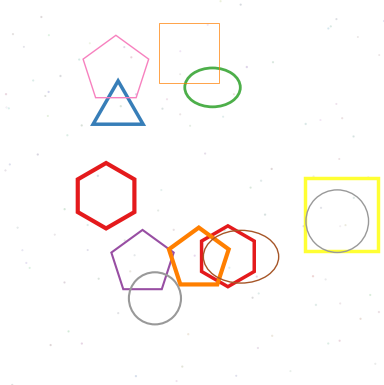[{"shape": "hexagon", "thickness": 2.5, "radius": 0.39, "center": [0.592, 0.334]}, {"shape": "hexagon", "thickness": 3, "radius": 0.42, "center": [0.276, 0.492]}, {"shape": "triangle", "thickness": 2.5, "radius": 0.38, "center": [0.307, 0.715]}, {"shape": "oval", "thickness": 2, "radius": 0.36, "center": [0.552, 0.773]}, {"shape": "pentagon", "thickness": 1.5, "radius": 0.43, "center": [0.37, 0.318]}, {"shape": "square", "thickness": 0.5, "radius": 0.39, "center": [0.491, 0.864]}, {"shape": "pentagon", "thickness": 3, "radius": 0.41, "center": [0.516, 0.327]}, {"shape": "square", "thickness": 2.5, "radius": 0.47, "center": [0.886, 0.442]}, {"shape": "oval", "thickness": 1, "radius": 0.49, "center": [0.626, 0.333]}, {"shape": "pentagon", "thickness": 1, "radius": 0.45, "center": [0.301, 0.819]}, {"shape": "circle", "thickness": 1.5, "radius": 0.34, "center": [0.402, 0.225]}, {"shape": "circle", "thickness": 1, "radius": 0.41, "center": [0.876, 0.426]}]